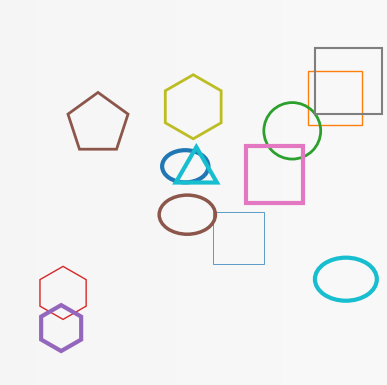[{"shape": "oval", "thickness": 3, "radius": 0.3, "center": [0.478, 0.568]}, {"shape": "square", "thickness": 0.5, "radius": 0.33, "center": [0.615, 0.381]}, {"shape": "square", "thickness": 1, "radius": 0.35, "center": [0.865, 0.746]}, {"shape": "circle", "thickness": 2, "radius": 0.37, "center": [0.754, 0.66]}, {"shape": "hexagon", "thickness": 1, "radius": 0.34, "center": [0.163, 0.239]}, {"shape": "hexagon", "thickness": 3, "radius": 0.3, "center": [0.158, 0.148]}, {"shape": "oval", "thickness": 2.5, "radius": 0.36, "center": [0.483, 0.442]}, {"shape": "pentagon", "thickness": 2, "radius": 0.41, "center": [0.253, 0.678]}, {"shape": "square", "thickness": 3, "radius": 0.37, "center": [0.708, 0.547]}, {"shape": "square", "thickness": 1.5, "radius": 0.43, "center": [0.899, 0.79]}, {"shape": "hexagon", "thickness": 2, "radius": 0.42, "center": [0.499, 0.723]}, {"shape": "triangle", "thickness": 3, "radius": 0.31, "center": [0.507, 0.557]}, {"shape": "oval", "thickness": 3, "radius": 0.4, "center": [0.893, 0.275]}]